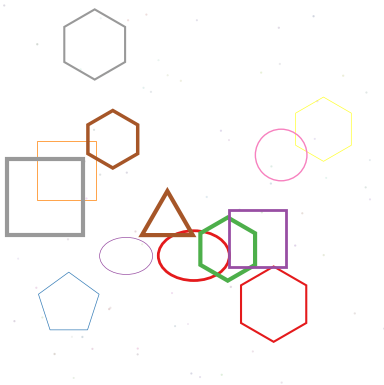[{"shape": "hexagon", "thickness": 1.5, "radius": 0.49, "center": [0.711, 0.21]}, {"shape": "oval", "thickness": 2, "radius": 0.46, "center": [0.503, 0.336]}, {"shape": "pentagon", "thickness": 0.5, "radius": 0.41, "center": [0.179, 0.21]}, {"shape": "hexagon", "thickness": 3, "radius": 0.41, "center": [0.591, 0.353]}, {"shape": "oval", "thickness": 0.5, "radius": 0.34, "center": [0.328, 0.335]}, {"shape": "square", "thickness": 2, "radius": 0.37, "center": [0.67, 0.381]}, {"shape": "square", "thickness": 0.5, "radius": 0.38, "center": [0.174, 0.556]}, {"shape": "hexagon", "thickness": 0.5, "radius": 0.42, "center": [0.84, 0.664]}, {"shape": "hexagon", "thickness": 2.5, "radius": 0.37, "center": [0.293, 0.638]}, {"shape": "triangle", "thickness": 3, "radius": 0.38, "center": [0.435, 0.428]}, {"shape": "circle", "thickness": 1, "radius": 0.33, "center": [0.73, 0.597]}, {"shape": "square", "thickness": 3, "radius": 0.49, "center": [0.117, 0.489]}, {"shape": "hexagon", "thickness": 1.5, "radius": 0.46, "center": [0.246, 0.884]}]